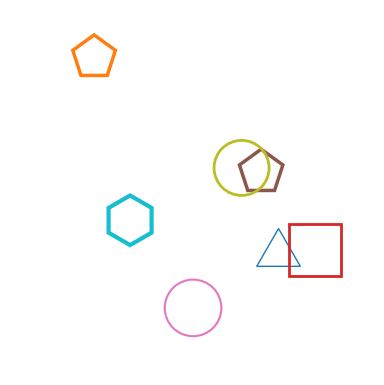[{"shape": "triangle", "thickness": 1, "radius": 0.33, "center": [0.723, 0.341]}, {"shape": "pentagon", "thickness": 2.5, "radius": 0.29, "center": [0.244, 0.851]}, {"shape": "square", "thickness": 2, "radius": 0.34, "center": [0.819, 0.351]}, {"shape": "pentagon", "thickness": 2.5, "radius": 0.3, "center": [0.678, 0.553]}, {"shape": "circle", "thickness": 1.5, "radius": 0.37, "center": [0.501, 0.2]}, {"shape": "circle", "thickness": 2, "radius": 0.36, "center": [0.628, 0.564]}, {"shape": "hexagon", "thickness": 3, "radius": 0.32, "center": [0.338, 0.428]}]